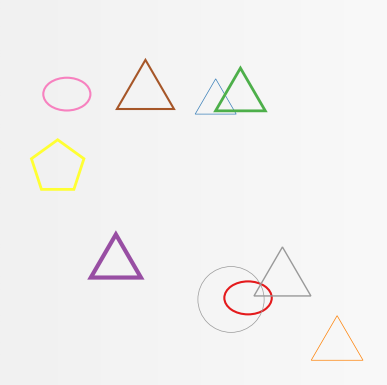[{"shape": "oval", "thickness": 1.5, "radius": 0.31, "center": [0.64, 0.226]}, {"shape": "triangle", "thickness": 0.5, "radius": 0.31, "center": [0.557, 0.734]}, {"shape": "triangle", "thickness": 2, "radius": 0.37, "center": [0.62, 0.749]}, {"shape": "triangle", "thickness": 3, "radius": 0.37, "center": [0.299, 0.316]}, {"shape": "triangle", "thickness": 0.5, "radius": 0.39, "center": [0.87, 0.103]}, {"shape": "pentagon", "thickness": 2, "radius": 0.36, "center": [0.149, 0.566]}, {"shape": "triangle", "thickness": 1.5, "radius": 0.43, "center": [0.375, 0.759]}, {"shape": "oval", "thickness": 1.5, "radius": 0.3, "center": [0.173, 0.756]}, {"shape": "triangle", "thickness": 1, "radius": 0.42, "center": [0.729, 0.274]}, {"shape": "circle", "thickness": 0.5, "radius": 0.43, "center": [0.596, 0.222]}]